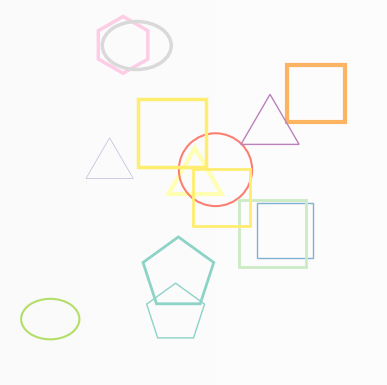[{"shape": "pentagon", "thickness": 1, "radius": 0.39, "center": [0.453, 0.186]}, {"shape": "pentagon", "thickness": 2, "radius": 0.48, "center": [0.46, 0.289]}, {"shape": "triangle", "thickness": 3, "radius": 0.4, "center": [0.503, 0.536]}, {"shape": "triangle", "thickness": 0.5, "radius": 0.35, "center": [0.283, 0.572]}, {"shape": "circle", "thickness": 1.5, "radius": 0.47, "center": [0.556, 0.559]}, {"shape": "square", "thickness": 1, "radius": 0.36, "center": [0.735, 0.402]}, {"shape": "square", "thickness": 3, "radius": 0.37, "center": [0.815, 0.757]}, {"shape": "oval", "thickness": 1.5, "radius": 0.38, "center": [0.13, 0.171]}, {"shape": "hexagon", "thickness": 2.5, "radius": 0.37, "center": [0.318, 0.883]}, {"shape": "oval", "thickness": 2.5, "radius": 0.44, "center": [0.353, 0.882]}, {"shape": "triangle", "thickness": 1, "radius": 0.43, "center": [0.697, 0.668]}, {"shape": "square", "thickness": 2, "radius": 0.44, "center": [0.703, 0.394]}, {"shape": "square", "thickness": 2, "radius": 0.37, "center": [0.572, 0.486]}, {"shape": "square", "thickness": 2.5, "radius": 0.44, "center": [0.443, 0.654]}]